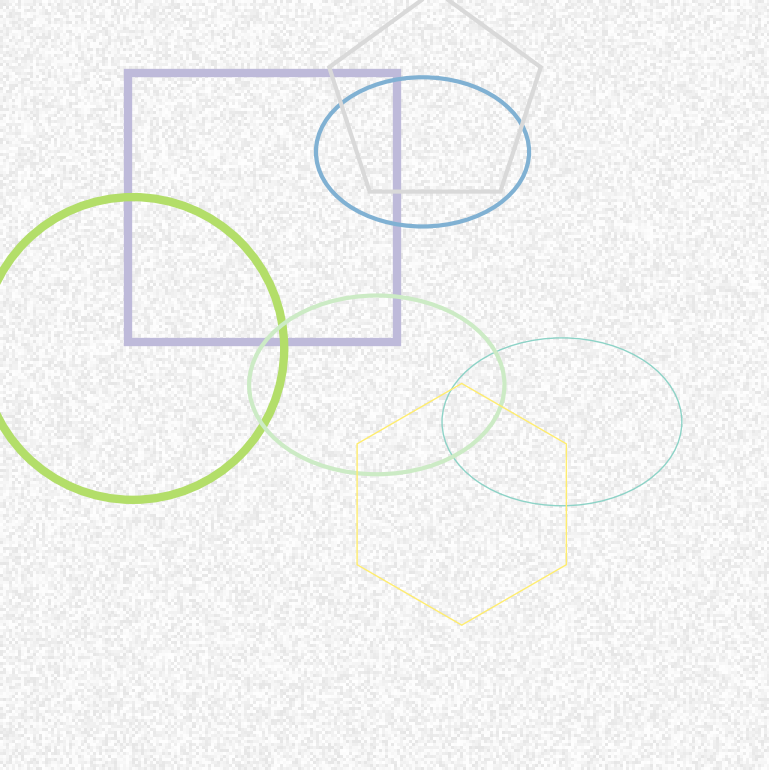[{"shape": "oval", "thickness": 0.5, "radius": 0.78, "center": [0.73, 0.452]}, {"shape": "square", "thickness": 3, "radius": 0.87, "center": [0.341, 0.73]}, {"shape": "oval", "thickness": 1.5, "radius": 0.69, "center": [0.549, 0.803]}, {"shape": "circle", "thickness": 3, "radius": 0.98, "center": [0.173, 0.547]}, {"shape": "pentagon", "thickness": 1.5, "radius": 0.72, "center": [0.565, 0.868]}, {"shape": "oval", "thickness": 1.5, "radius": 0.83, "center": [0.489, 0.5]}, {"shape": "hexagon", "thickness": 0.5, "radius": 0.78, "center": [0.6, 0.345]}]